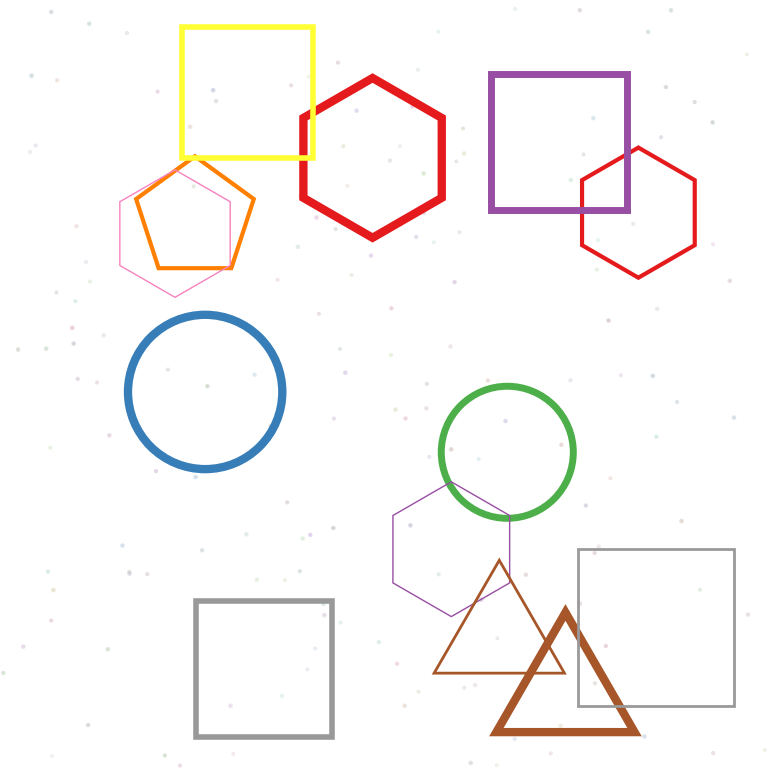[{"shape": "hexagon", "thickness": 1.5, "radius": 0.42, "center": [0.829, 0.724]}, {"shape": "hexagon", "thickness": 3, "radius": 0.52, "center": [0.484, 0.795]}, {"shape": "circle", "thickness": 3, "radius": 0.5, "center": [0.266, 0.491]}, {"shape": "circle", "thickness": 2.5, "radius": 0.43, "center": [0.659, 0.413]}, {"shape": "hexagon", "thickness": 0.5, "radius": 0.44, "center": [0.586, 0.287]}, {"shape": "square", "thickness": 2.5, "radius": 0.44, "center": [0.726, 0.816]}, {"shape": "pentagon", "thickness": 1.5, "radius": 0.4, "center": [0.253, 0.717]}, {"shape": "square", "thickness": 2, "radius": 0.43, "center": [0.322, 0.88]}, {"shape": "triangle", "thickness": 1, "radius": 0.49, "center": [0.648, 0.175]}, {"shape": "triangle", "thickness": 3, "radius": 0.52, "center": [0.734, 0.101]}, {"shape": "hexagon", "thickness": 0.5, "radius": 0.41, "center": [0.227, 0.697]}, {"shape": "square", "thickness": 1, "radius": 0.51, "center": [0.852, 0.185]}, {"shape": "square", "thickness": 2, "radius": 0.44, "center": [0.343, 0.132]}]